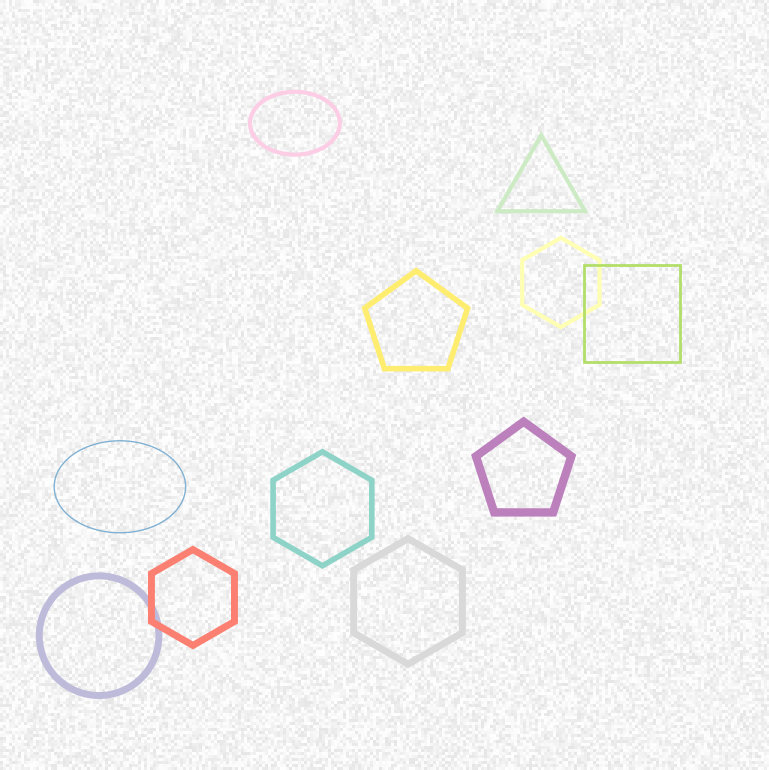[{"shape": "hexagon", "thickness": 2, "radius": 0.37, "center": [0.419, 0.339]}, {"shape": "hexagon", "thickness": 1.5, "radius": 0.29, "center": [0.728, 0.633]}, {"shape": "circle", "thickness": 2.5, "radius": 0.39, "center": [0.129, 0.174]}, {"shape": "hexagon", "thickness": 2.5, "radius": 0.31, "center": [0.251, 0.224]}, {"shape": "oval", "thickness": 0.5, "radius": 0.43, "center": [0.156, 0.368]}, {"shape": "square", "thickness": 1, "radius": 0.31, "center": [0.821, 0.593]}, {"shape": "oval", "thickness": 1.5, "radius": 0.29, "center": [0.383, 0.84]}, {"shape": "hexagon", "thickness": 2.5, "radius": 0.41, "center": [0.53, 0.219]}, {"shape": "pentagon", "thickness": 3, "radius": 0.33, "center": [0.68, 0.387]}, {"shape": "triangle", "thickness": 1.5, "radius": 0.33, "center": [0.703, 0.759]}, {"shape": "pentagon", "thickness": 2, "radius": 0.35, "center": [0.54, 0.578]}]